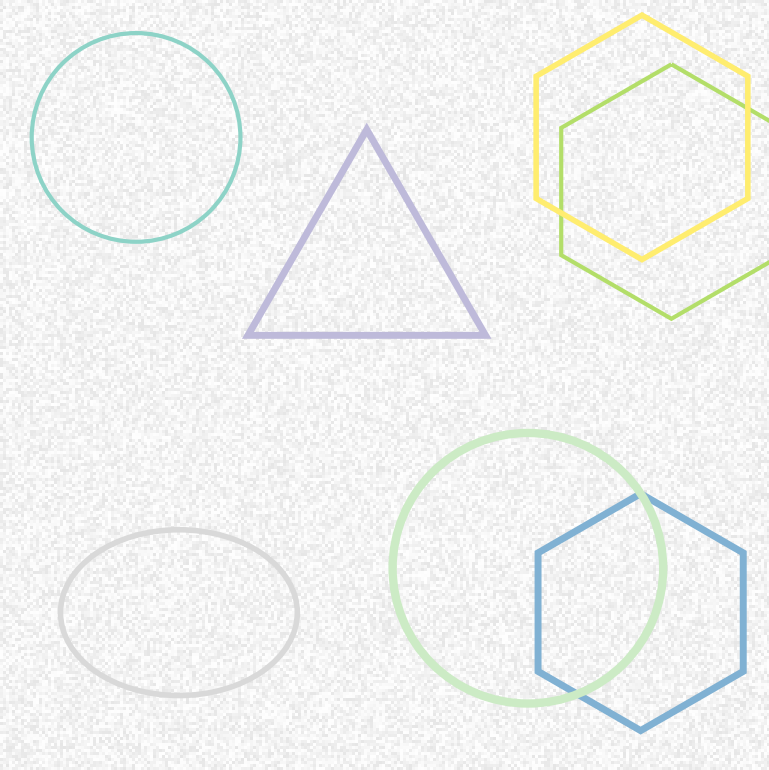[{"shape": "circle", "thickness": 1.5, "radius": 0.68, "center": [0.177, 0.822]}, {"shape": "triangle", "thickness": 2.5, "radius": 0.89, "center": [0.476, 0.654]}, {"shape": "hexagon", "thickness": 2.5, "radius": 0.77, "center": [0.832, 0.205]}, {"shape": "hexagon", "thickness": 1.5, "radius": 0.83, "center": [0.872, 0.751]}, {"shape": "oval", "thickness": 2, "radius": 0.77, "center": [0.232, 0.204]}, {"shape": "circle", "thickness": 3, "radius": 0.88, "center": [0.686, 0.262]}, {"shape": "hexagon", "thickness": 2, "radius": 0.79, "center": [0.834, 0.822]}]